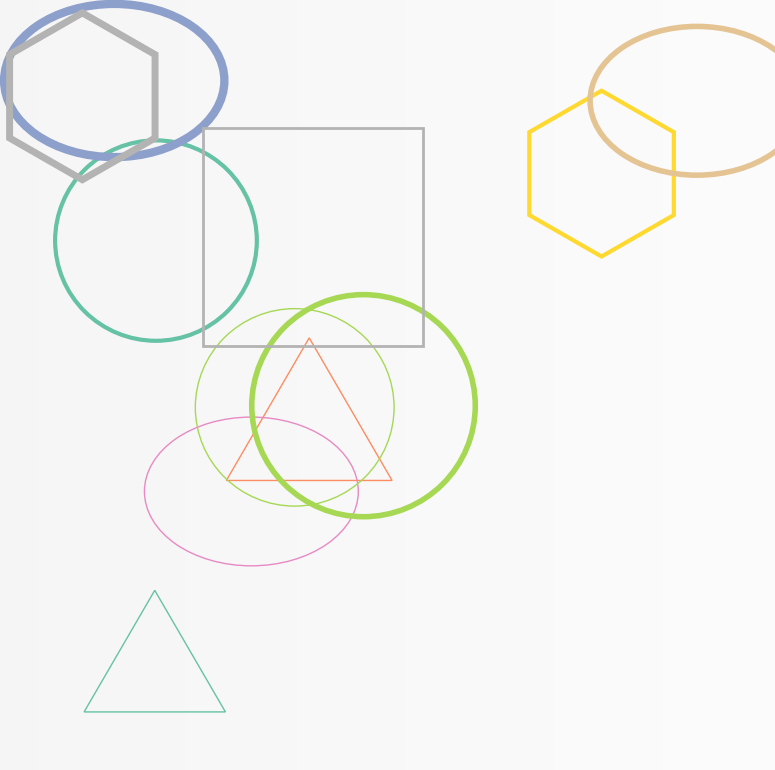[{"shape": "triangle", "thickness": 0.5, "radius": 0.53, "center": [0.2, 0.128]}, {"shape": "circle", "thickness": 1.5, "radius": 0.65, "center": [0.201, 0.688]}, {"shape": "triangle", "thickness": 0.5, "radius": 0.62, "center": [0.399, 0.438]}, {"shape": "oval", "thickness": 3, "radius": 0.71, "center": [0.147, 0.895]}, {"shape": "oval", "thickness": 0.5, "radius": 0.69, "center": [0.324, 0.362]}, {"shape": "circle", "thickness": 2, "radius": 0.72, "center": [0.469, 0.473]}, {"shape": "circle", "thickness": 0.5, "radius": 0.64, "center": [0.38, 0.471]}, {"shape": "hexagon", "thickness": 1.5, "radius": 0.54, "center": [0.776, 0.775]}, {"shape": "oval", "thickness": 2, "radius": 0.69, "center": [0.899, 0.869]}, {"shape": "hexagon", "thickness": 2.5, "radius": 0.54, "center": [0.106, 0.875]}, {"shape": "square", "thickness": 1, "radius": 0.71, "center": [0.403, 0.693]}]